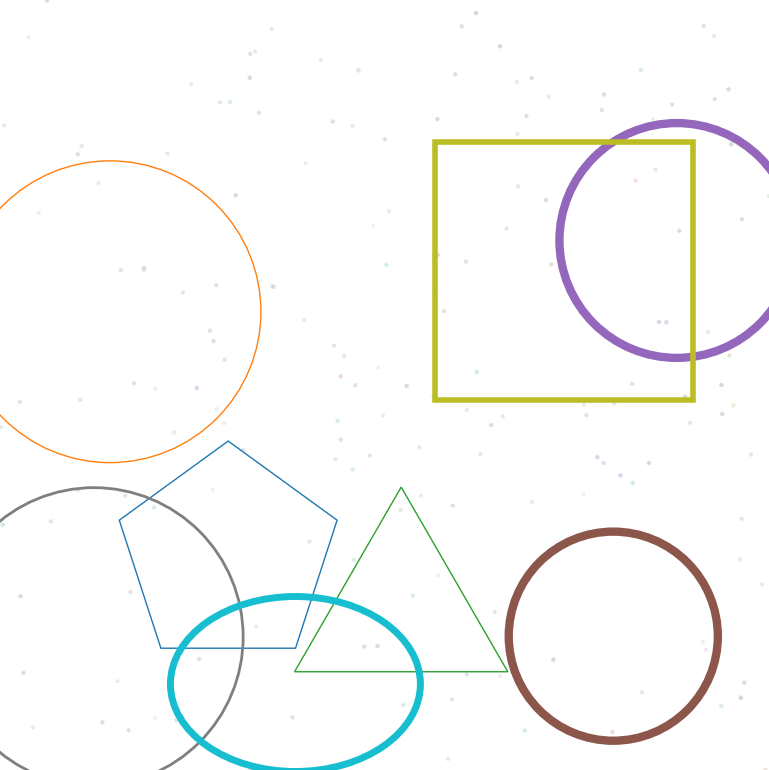[{"shape": "pentagon", "thickness": 0.5, "radius": 0.74, "center": [0.296, 0.278]}, {"shape": "circle", "thickness": 0.5, "radius": 0.98, "center": [0.143, 0.595]}, {"shape": "triangle", "thickness": 0.5, "radius": 0.8, "center": [0.521, 0.208]}, {"shape": "circle", "thickness": 3, "radius": 0.76, "center": [0.879, 0.688]}, {"shape": "circle", "thickness": 3, "radius": 0.68, "center": [0.796, 0.174]}, {"shape": "circle", "thickness": 1, "radius": 0.97, "center": [0.122, 0.173]}, {"shape": "square", "thickness": 2, "radius": 0.84, "center": [0.733, 0.648]}, {"shape": "oval", "thickness": 2.5, "radius": 0.81, "center": [0.384, 0.112]}]